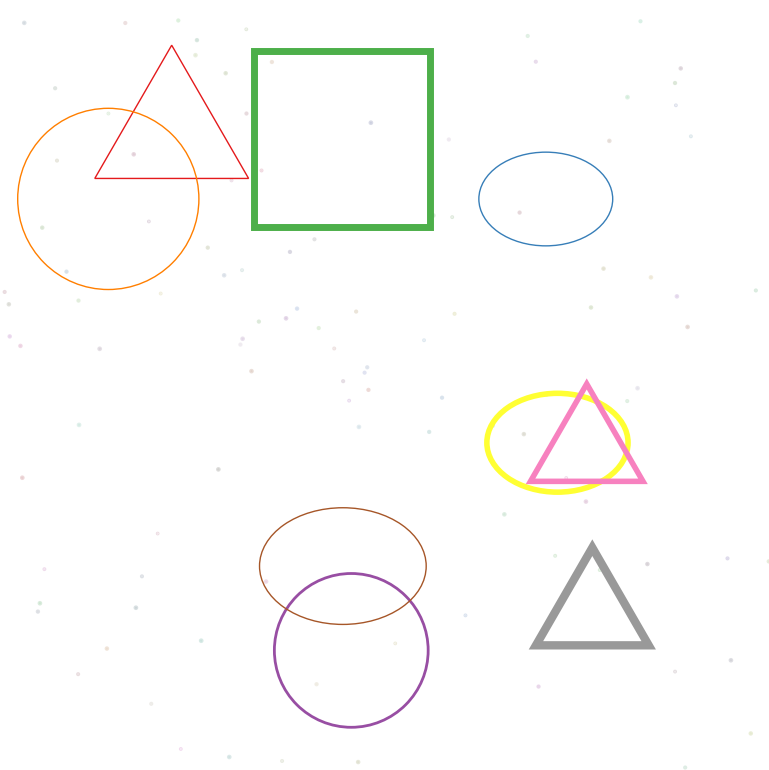[{"shape": "triangle", "thickness": 0.5, "radius": 0.58, "center": [0.223, 0.826]}, {"shape": "oval", "thickness": 0.5, "radius": 0.43, "center": [0.709, 0.742]}, {"shape": "square", "thickness": 2.5, "radius": 0.57, "center": [0.444, 0.82]}, {"shape": "circle", "thickness": 1, "radius": 0.5, "center": [0.456, 0.155]}, {"shape": "circle", "thickness": 0.5, "radius": 0.59, "center": [0.141, 0.742]}, {"shape": "oval", "thickness": 2, "radius": 0.46, "center": [0.724, 0.425]}, {"shape": "oval", "thickness": 0.5, "radius": 0.54, "center": [0.445, 0.265]}, {"shape": "triangle", "thickness": 2, "radius": 0.42, "center": [0.762, 0.417]}, {"shape": "triangle", "thickness": 3, "radius": 0.42, "center": [0.769, 0.204]}]